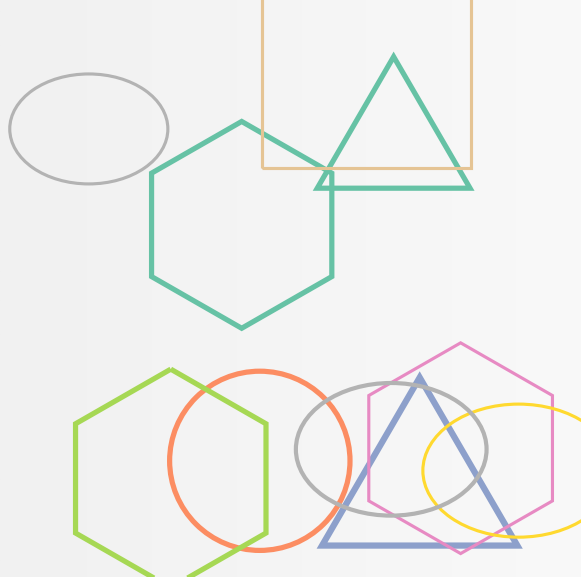[{"shape": "triangle", "thickness": 2.5, "radius": 0.76, "center": [0.677, 0.749]}, {"shape": "hexagon", "thickness": 2.5, "radius": 0.9, "center": [0.416, 0.61]}, {"shape": "circle", "thickness": 2.5, "radius": 0.78, "center": [0.447, 0.201]}, {"shape": "triangle", "thickness": 3, "radius": 0.97, "center": [0.722, 0.151]}, {"shape": "hexagon", "thickness": 1.5, "radius": 0.91, "center": [0.792, 0.223]}, {"shape": "hexagon", "thickness": 2.5, "radius": 0.95, "center": [0.294, 0.171]}, {"shape": "oval", "thickness": 1.5, "radius": 0.82, "center": [0.892, 0.184]}, {"shape": "square", "thickness": 1.5, "radius": 0.9, "center": [0.63, 0.888]}, {"shape": "oval", "thickness": 2, "radius": 0.82, "center": [0.673, 0.221]}, {"shape": "oval", "thickness": 1.5, "radius": 0.68, "center": [0.153, 0.776]}]